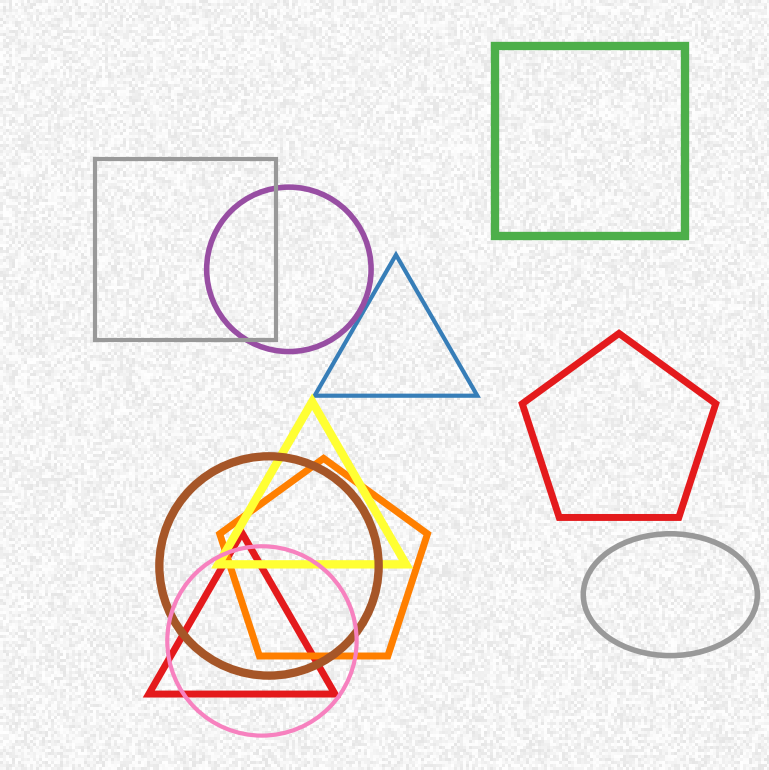[{"shape": "triangle", "thickness": 2.5, "radius": 0.7, "center": [0.314, 0.168]}, {"shape": "pentagon", "thickness": 2.5, "radius": 0.66, "center": [0.804, 0.435]}, {"shape": "triangle", "thickness": 1.5, "radius": 0.61, "center": [0.514, 0.547]}, {"shape": "square", "thickness": 3, "radius": 0.61, "center": [0.766, 0.817]}, {"shape": "circle", "thickness": 2, "radius": 0.53, "center": [0.375, 0.65]}, {"shape": "pentagon", "thickness": 2.5, "radius": 0.71, "center": [0.42, 0.263]}, {"shape": "triangle", "thickness": 3, "radius": 0.7, "center": [0.405, 0.337]}, {"shape": "circle", "thickness": 3, "radius": 0.71, "center": [0.349, 0.265]}, {"shape": "circle", "thickness": 1.5, "radius": 0.61, "center": [0.34, 0.168]}, {"shape": "square", "thickness": 1.5, "radius": 0.59, "center": [0.241, 0.676]}, {"shape": "oval", "thickness": 2, "radius": 0.57, "center": [0.871, 0.228]}]